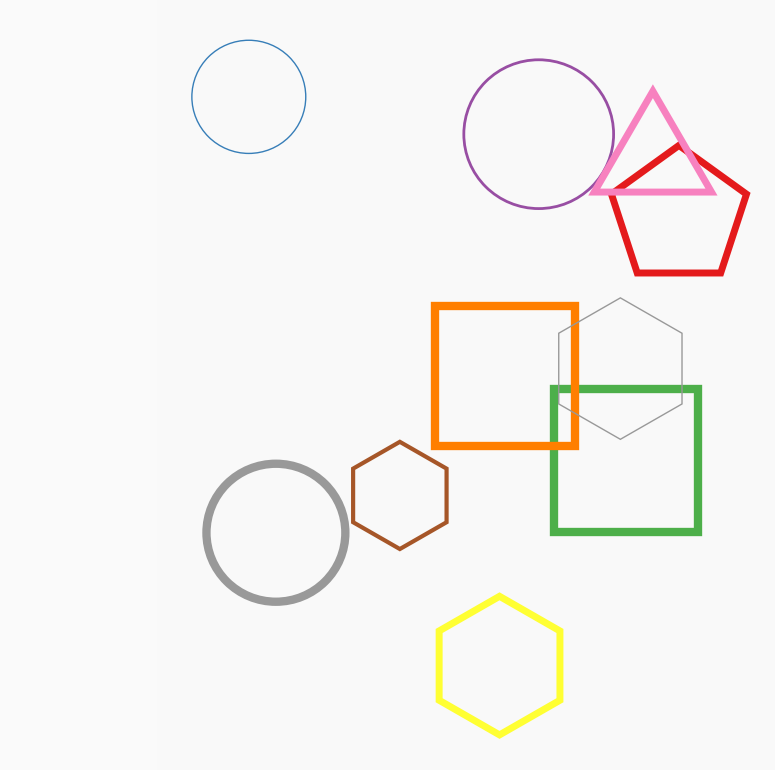[{"shape": "pentagon", "thickness": 2.5, "radius": 0.46, "center": [0.876, 0.72]}, {"shape": "circle", "thickness": 0.5, "radius": 0.37, "center": [0.321, 0.874]}, {"shape": "square", "thickness": 3, "radius": 0.46, "center": [0.808, 0.402]}, {"shape": "circle", "thickness": 1, "radius": 0.48, "center": [0.695, 0.826]}, {"shape": "square", "thickness": 3, "radius": 0.45, "center": [0.651, 0.511]}, {"shape": "hexagon", "thickness": 2.5, "radius": 0.45, "center": [0.645, 0.136]}, {"shape": "hexagon", "thickness": 1.5, "radius": 0.35, "center": [0.516, 0.357]}, {"shape": "triangle", "thickness": 2.5, "radius": 0.44, "center": [0.842, 0.794]}, {"shape": "circle", "thickness": 3, "radius": 0.45, "center": [0.356, 0.308]}, {"shape": "hexagon", "thickness": 0.5, "radius": 0.46, "center": [0.8, 0.521]}]